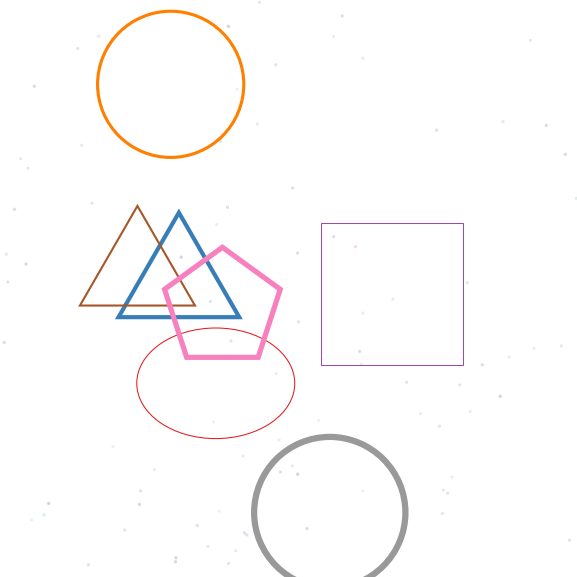[{"shape": "oval", "thickness": 0.5, "radius": 0.68, "center": [0.374, 0.335]}, {"shape": "triangle", "thickness": 2, "radius": 0.6, "center": [0.31, 0.51]}, {"shape": "square", "thickness": 0.5, "radius": 0.61, "center": [0.679, 0.489]}, {"shape": "circle", "thickness": 1.5, "radius": 0.63, "center": [0.296, 0.853]}, {"shape": "triangle", "thickness": 1, "radius": 0.57, "center": [0.238, 0.528]}, {"shape": "pentagon", "thickness": 2.5, "radius": 0.53, "center": [0.385, 0.466]}, {"shape": "circle", "thickness": 3, "radius": 0.65, "center": [0.571, 0.112]}]